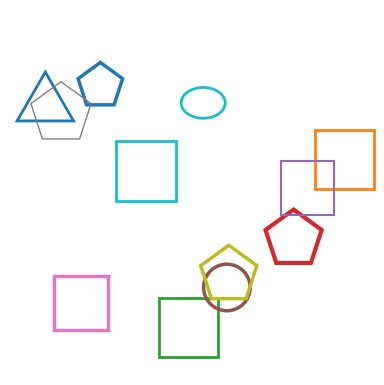[{"shape": "pentagon", "thickness": 2.5, "radius": 0.3, "center": [0.261, 0.777]}, {"shape": "triangle", "thickness": 2, "radius": 0.42, "center": [0.118, 0.728]}, {"shape": "square", "thickness": 2, "radius": 0.39, "center": [0.895, 0.585]}, {"shape": "square", "thickness": 2, "radius": 0.38, "center": [0.49, 0.15]}, {"shape": "pentagon", "thickness": 3, "radius": 0.38, "center": [0.763, 0.379]}, {"shape": "square", "thickness": 1.5, "radius": 0.35, "center": [0.799, 0.512]}, {"shape": "circle", "thickness": 2.5, "radius": 0.3, "center": [0.589, 0.253]}, {"shape": "square", "thickness": 2.5, "radius": 0.35, "center": [0.21, 0.214]}, {"shape": "pentagon", "thickness": 1, "radius": 0.41, "center": [0.158, 0.706]}, {"shape": "pentagon", "thickness": 2.5, "radius": 0.38, "center": [0.594, 0.286]}, {"shape": "square", "thickness": 2, "radius": 0.39, "center": [0.38, 0.556]}, {"shape": "oval", "thickness": 2, "radius": 0.29, "center": [0.528, 0.733]}]